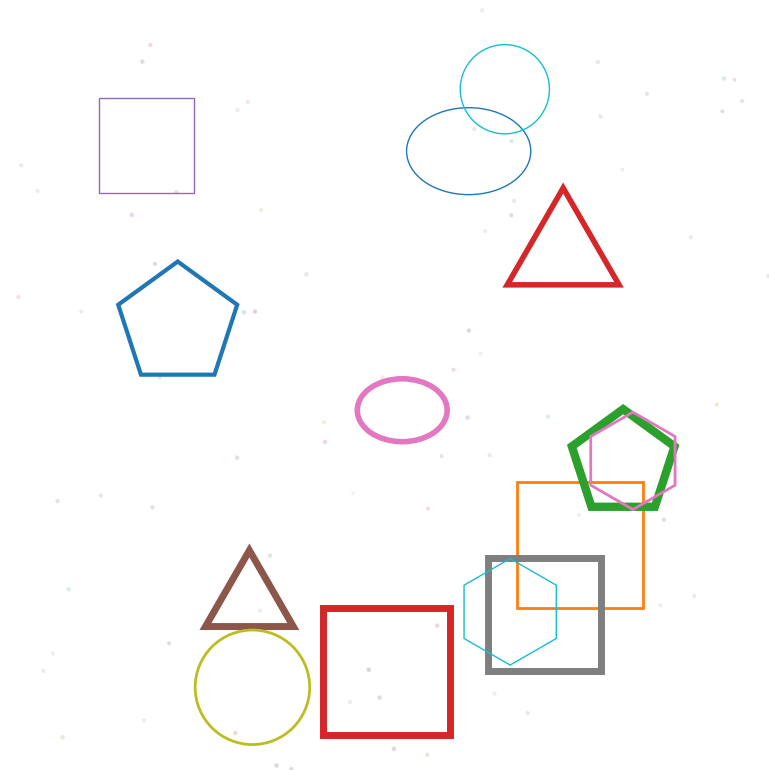[{"shape": "pentagon", "thickness": 1.5, "radius": 0.41, "center": [0.231, 0.579]}, {"shape": "oval", "thickness": 0.5, "radius": 0.4, "center": [0.609, 0.804]}, {"shape": "square", "thickness": 1, "radius": 0.41, "center": [0.754, 0.292]}, {"shape": "pentagon", "thickness": 3, "radius": 0.35, "center": [0.809, 0.399]}, {"shape": "square", "thickness": 2.5, "radius": 0.41, "center": [0.502, 0.128]}, {"shape": "triangle", "thickness": 2, "radius": 0.42, "center": [0.731, 0.672]}, {"shape": "square", "thickness": 0.5, "radius": 0.31, "center": [0.19, 0.811]}, {"shape": "triangle", "thickness": 2.5, "radius": 0.33, "center": [0.324, 0.219]}, {"shape": "oval", "thickness": 2, "radius": 0.29, "center": [0.522, 0.467]}, {"shape": "hexagon", "thickness": 1, "radius": 0.32, "center": [0.822, 0.402]}, {"shape": "square", "thickness": 2.5, "radius": 0.37, "center": [0.707, 0.202]}, {"shape": "circle", "thickness": 1, "radius": 0.37, "center": [0.328, 0.107]}, {"shape": "circle", "thickness": 0.5, "radius": 0.29, "center": [0.656, 0.884]}, {"shape": "hexagon", "thickness": 0.5, "radius": 0.35, "center": [0.663, 0.205]}]